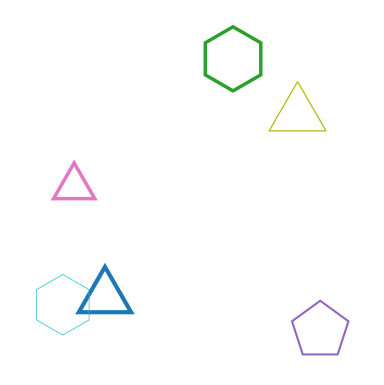[{"shape": "triangle", "thickness": 3, "radius": 0.39, "center": [0.273, 0.228]}, {"shape": "hexagon", "thickness": 2.5, "radius": 0.42, "center": [0.605, 0.847]}, {"shape": "pentagon", "thickness": 1.5, "radius": 0.39, "center": [0.832, 0.142]}, {"shape": "triangle", "thickness": 2.5, "radius": 0.31, "center": [0.193, 0.515]}, {"shape": "triangle", "thickness": 1, "radius": 0.43, "center": [0.773, 0.703]}, {"shape": "hexagon", "thickness": 0.5, "radius": 0.39, "center": [0.163, 0.208]}]